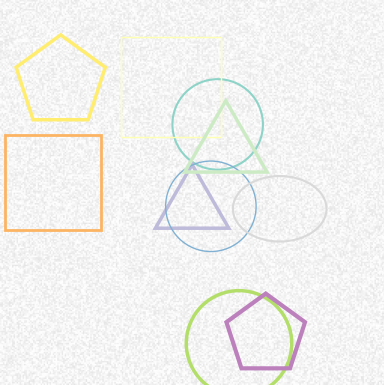[{"shape": "circle", "thickness": 1.5, "radius": 0.59, "center": [0.565, 0.677]}, {"shape": "square", "thickness": 1, "radius": 0.65, "center": [0.444, 0.774]}, {"shape": "triangle", "thickness": 2.5, "radius": 0.55, "center": [0.499, 0.462]}, {"shape": "circle", "thickness": 1, "radius": 0.59, "center": [0.548, 0.464]}, {"shape": "square", "thickness": 2, "radius": 0.62, "center": [0.138, 0.527]}, {"shape": "circle", "thickness": 2.5, "radius": 0.68, "center": [0.621, 0.108]}, {"shape": "oval", "thickness": 1.5, "radius": 0.61, "center": [0.727, 0.458]}, {"shape": "pentagon", "thickness": 3, "radius": 0.54, "center": [0.69, 0.13]}, {"shape": "triangle", "thickness": 2.5, "radius": 0.62, "center": [0.587, 0.615]}, {"shape": "pentagon", "thickness": 2.5, "radius": 0.61, "center": [0.158, 0.788]}]